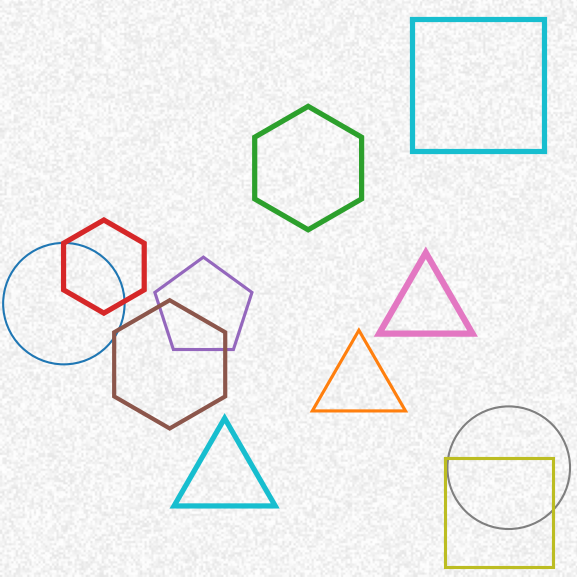[{"shape": "circle", "thickness": 1, "radius": 0.53, "center": [0.111, 0.473]}, {"shape": "triangle", "thickness": 1.5, "radius": 0.47, "center": [0.621, 0.334]}, {"shape": "hexagon", "thickness": 2.5, "radius": 0.53, "center": [0.534, 0.708]}, {"shape": "hexagon", "thickness": 2.5, "radius": 0.4, "center": [0.18, 0.538]}, {"shape": "pentagon", "thickness": 1.5, "radius": 0.44, "center": [0.352, 0.465]}, {"shape": "hexagon", "thickness": 2, "radius": 0.56, "center": [0.294, 0.368]}, {"shape": "triangle", "thickness": 3, "radius": 0.47, "center": [0.737, 0.468]}, {"shape": "circle", "thickness": 1, "radius": 0.53, "center": [0.881, 0.189]}, {"shape": "square", "thickness": 1.5, "radius": 0.47, "center": [0.864, 0.112]}, {"shape": "triangle", "thickness": 2.5, "radius": 0.51, "center": [0.389, 0.174]}, {"shape": "square", "thickness": 2.5, "radius": 0.57, "center": [0.828, 0.852]}]